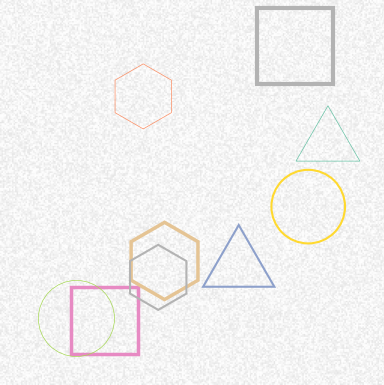[{"shape": "triangle", "thickness": 0.5, "radius": 0.48, "center": [0.852, 0.629]}, {"shape": "hexagon", "thickness": 0.5, "radius": 0.42, "center": [0.372, 0.75]}, {"shape": "triangle", "thickness": 1.5, "radius": 0.53, "center": [0.62, 0.309]}, {"shape": "square", "thickness": 2.5, "radius": 0.43, "center": [0.271, 0.167]}, {"shape": "circle", "thickness": 0.5, "radius": 0.49, "center": [0.199, 0.173]}, {"shape": "circle", "thickness": 1.5, "radius": 0.48, "center": [0.801, 0.463]}, {"shape": "hexagon", "thickness": 2.5, "radius": 0.5, "center": [0.427, 0.322]}, {"shape": "hexagon", "thickness": 1.5, "radius": 0.42, "center": [0.411, 0.28]}, {"shape": "square", "thickness": 3, "radius": 0.49, "center": [0.767, 0.881]}]